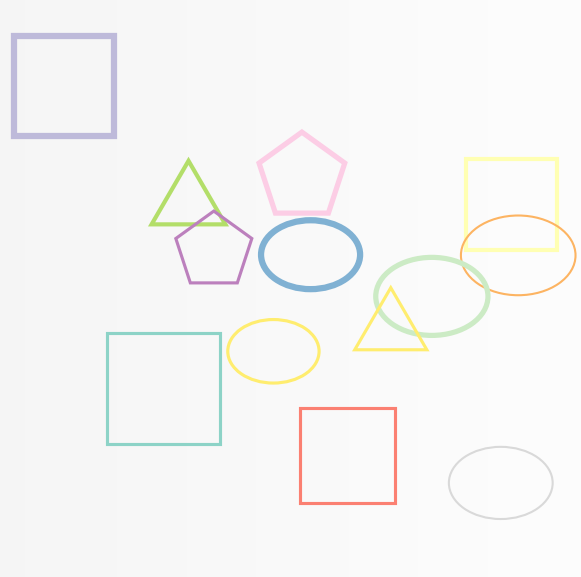[{"shape": "square", "thickness": 1.5, "radius": 0.48, "center": [0.281, 0.327]}, {"shape": "square", "thickness": 2, "radius": 0.39, "center": [0.88, 0.645]}, {"shape": "square", "thickness": 3, "radius": 0.43, "center": [0.11, 0.85]}, {"shape": "square", "thickness": 1.5, "radius": 0.41, "center": [0.598, 0.21]}, {"shape": "oval", "thickness": 3, "radius": 0.43, "center": [0.534, 0.558]}, {"shape": "oval", "thickness": 1, "radius": 0.49, "center": [0.892, 0.557]}, {"shape": "triangle", "thickness": 2, "radius": 0.37, "center": [0.324, 0.647]}, {"shape": "pentagon", "thickness": 2.5, "radius": 0.39, "center": [0.519, 0.693]}, {"shape": "oval", "thickness": 1, "radius": 0.45, "center": [0.862, 0.163]}, {"shape": "pentagon", "thickness": 1.5, "radius": 0.34, "center": [0.368, 0.565]}, {"shape": "oval", "thickness": 2.5, "radius": 0.48, "center": [0.743, 0.486]}, {"shape": "triangle", "thickness": 1.5, "radius": 0.36, "center": [0.672, 0.429]}, {"shape": "oval", "thickness": 1.5, "radius": 0.39, "center": [0.47, 0.391]}]